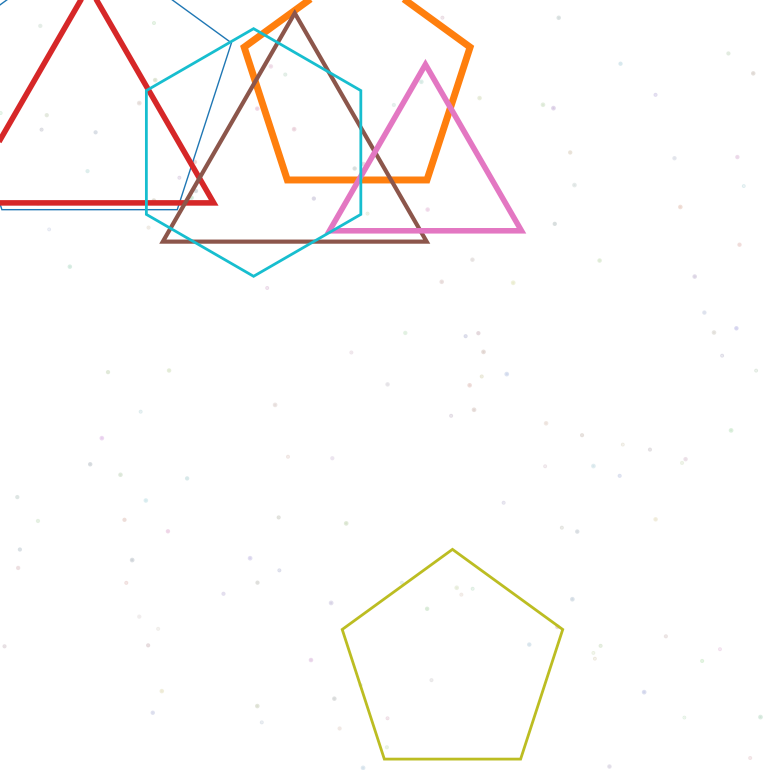[{"shape": "pentagon", "thickness": 0.5, "radius": 0.97, "center": [0.116, 0.884]}, {"shape": "pentagon", "thickness": 2.5, "radius": 0.77, "center": [0.464, 0.891]}, {"shape": "triangle", "thickness": 2, "radius": 0.94, "center": [0.115, 0.83]}, {"shape": "triangle", "thickness": 1.5, "radius": 0.99, "center": [0.383, 0.785]}, {"shape": "triangle", "thickness": 2, "radius": 0.72, "center": [0.553, 0.772]}, {"shape": "pentagon", "thickness": 1, "radius": 0.75, "center": [0.588, 0.136]}, {"shape": "hexagon", "thickness": 1, "radius": 0.8, "center": [0.329, 0.802]}]